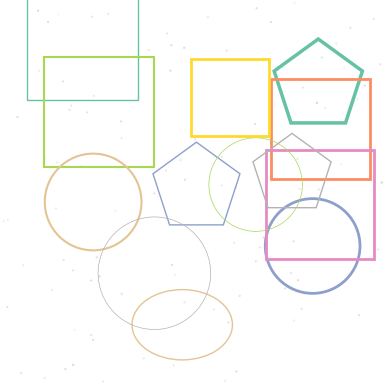[{"shape": "pentagon", "thickness": 2.5, "radius": 0.6, "center": [0.827, 0.778]}, {"shape": "square", "thickness": 1, "radius": 0.72, "center": [0.214, 0.884]}, {"shape": "square", "thickness": 2, "radius": 0.64, "center": [0.832, 0.665]}, {"shape": "circle", "thickness": 2, "radius": 0.62, "center": [0.812, 0.361]}, {"shape": "pentagon", "thickness": 1, "radius": 0.59, "center": [0.51, 0.512]}, {"shape": "square", "thickness": 2, "radius": 0.7, "center": [0.831, 0.469]}, {"shape": "square", "thickness": 1.5, "radius": 0.71, "center": [0.257, 0.709]}, {"shape": "circle", "thickness": 0.5, "radius": 0.61, "center": [0.664, 0.521]}, {"shape": "square", "thickness": 2, "radius": 0.51, "center": [0.597, 0.747]}, {"shape": "oval", "thickness": 1, "radius": 0.65, "center": [0.473, 0.156]}, {"shape": "circle", "thickness": 1.5, "radius": 0.63, "center": [0.242, 0.475]}, {"shape": "circle", "thickness": 0.5, "radius": 0.73, "center": [0.401, 0.29]}, {"shape": "pentagon", "thickness": 1, "radius": 0.53, "center": [0.759, 0.547]}]